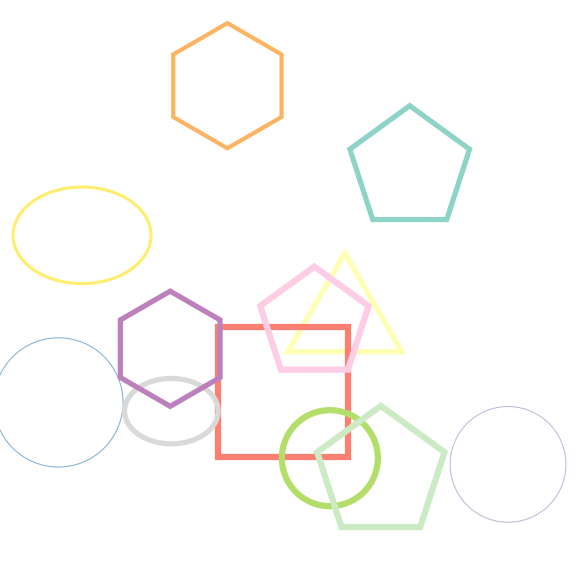[{"shape": "pentagon", "thickness": 2.5, "radius": 0.54, "center": [0.709, 0.707]}, {"shape": "triangle", "thickness": 2.5, "radius": 0.57, "center": [0.597, 0.447]}, {"shape": "circle", "thickness": 0.5, "radius": 0.5, "center": [0.88, 0.195]}, {"shape": "square", "thickness": 3, "radius": 0.57, "center": [0.49, 0.321]}, {"shape": "circle", "thickness": 0.5, "radius": 0.56, "center": [0.101, 0.302]}, {"shape": "hexagon", "thickness": 2, "radius": 0.54, "center": [0.394, 0.851]}, {"shape": "circle", "thickness": 3, "radius": 0.42, "center": [0.571, 0.206]}, {"shape": "pentagon", "thickness": 3, "radius": 0.49, "center": [0.544, 0.439]}, {"shape": "oval", "thickness": 2.5, "radius": 0.41, "center": [0.297, 0.287]}, {"shape": "hexagon", "thickness": 2.5, "radius": 0.5, "center": [0.295, 0.395]}, {"shape": "pentagon", "thickness": 3, "radius": 0.58, "center": [0.659, 0.18]}, {"shape": "oval", "thickness": 1.5, "radius": 0.6, "center": [0.142, 0.592]}]